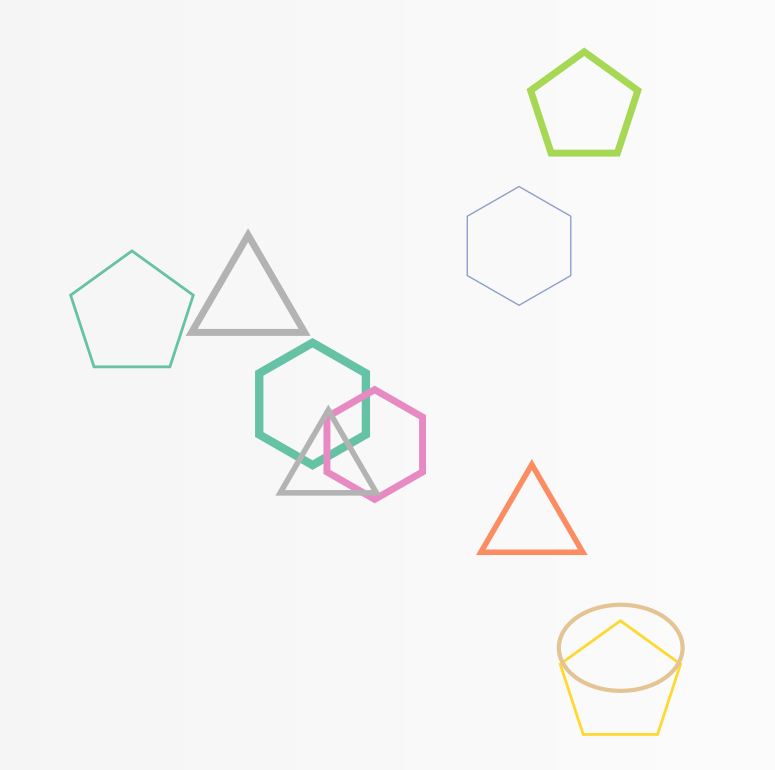[{"shape": "hexagon", "thickness": 3, "radius": 0.4, "center": [0.403, 0.475]}, {"shape": "pentagon", "thickness": 1, "radius": 0.42, "center": [0.17, 0.591]}, {"shape": "triangle", "thickness": 2, "radius": 0.38, "center": [0.686, 0.321]}, {"shape": "hexagon", "thickness": 0.5, "radius": 0.39, "center": [0.67, 0.681]}, {"shape": "hexagon", "thickness": 2.5, "radius": 0.36, "center": [0.484, 0.423]}, {"shape": "pentagon", "thickness": 2.5, "radius": 0.36, "center": [0.754, 0.86]}, {"shape": "pentagon", "thickness": 1, "radius": 0.41, "center": [0.801, 0.112]}, {"shape": "oval", "thickness": 1.5, "radius": 0.4, "center": [0.801, 0.159]}, {"shape": "triangle", "thickness": 2, "radius": 0.36, "center": [0.424, 0.396]}, {"shape": "triangle", "thickness": 2.5, "radius": 0.42, "center": [0.32, 0.61]}]